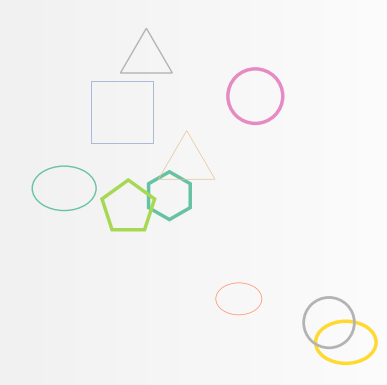[{"shape": "oval", "thickness": 1, "radius": 0.41, "center": [0.166, 0.511]}, {"shape": "hexagon", "thickness": 2.5, "radius": 0.31, "center": [0.437, 0.492]}, {"shape": "oval", "thickness": 0.5, "radius": 0.3, "center": [0.616, 0.224]}, {"shape": "square", "thickness": 0.5, "radius": 0.4, "center": [0.314, 0.709]}, {"shape": "circle", "thickness": 2.5, "radius": 0.35, "center": [0.659, 0.75]}, {"shape": "pentagon", "thickness": 2.5, "radius": 0.36, "center": [0.331, 0.461]}, {"shape": "oval", "thickness": 2.5, "radius": 0.39, "center": [0.892, 0.111]}, {"shape": "triangle", "thickness": 0.5, "radius": 0.42, "center": [0.482, 0.577]}, {"shape": "triangle", "thickness": 1, "radius": 0.39, "center": [0.378, 0.849]}, {"shape": "circle", "thickness": 2, "radius": 0.33, "center": [0.849, 0.162]}]